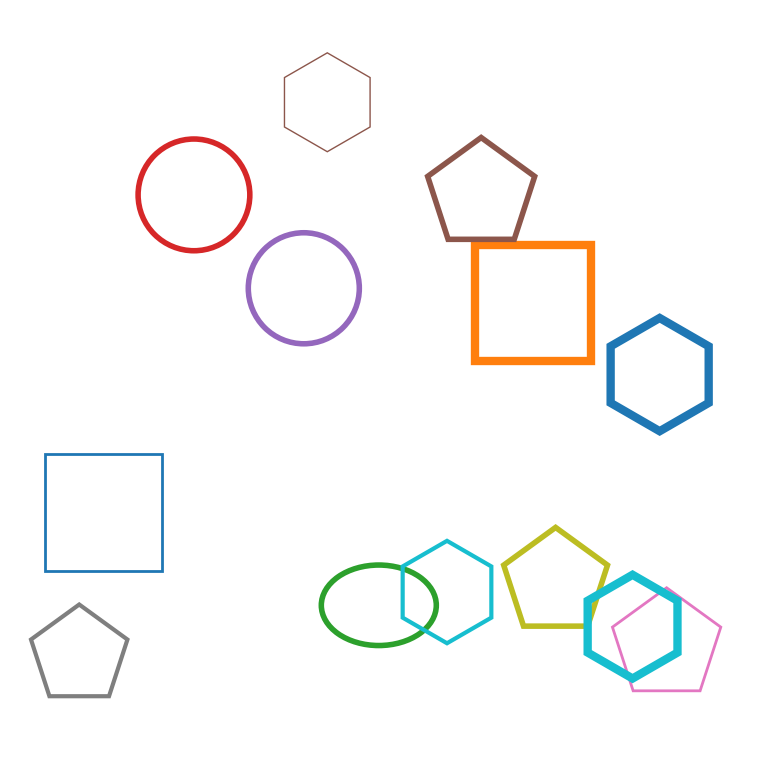[{"shape": "hexagon", "thickness": 3, "radius": 0.37, "center": [0.857, 0.514]}, {"shape": "square", "thickness": 1, "radius": 0.38, "center": [0.134, 0.334]}, {"shape": "square", "thickness": 3, "radius": 0.38, "center": [0.692, 0.607]}, {"shape": "oval", "thickness": 2, "radius": 0.37, "center": [0.492, 0.214]}, {"shape": "circle", "thickness": 2, "radius": 0.36, "center": [0.252, 0.747]}, {"shape": "circle", "thickness": 2, "radius": 0.36, "center": [0.395, 0.626]}, {"shape": "hexagon", "thickness": 0.5, "radius": 0.32, "center": [0.425, 0.867]}, {"shape": "pentagon", "thickness": 2, "radius": 0.37, "center": [0.625, 0.748]}, {"shape": "pentagon", "thickness": 1, "radius": 0.37, "center": [0.866, 0.163]}, {"shape": "pentagon", "thickness": 1.5, "radius": 0.33, "center": [0.103, 0.149]}, {"shape": "pentagon", "thickness": 2, "radius": 0.35, "center": [0.722, 0.244]}, {"shape": "hexagon", "thickness": 1.5, "radius": 0.33, "center": [0.581, 0.231]}, {"shape": "hexagon", "thickness": 3, "radius": 0.34, "center": [0.822, 0.186]}]